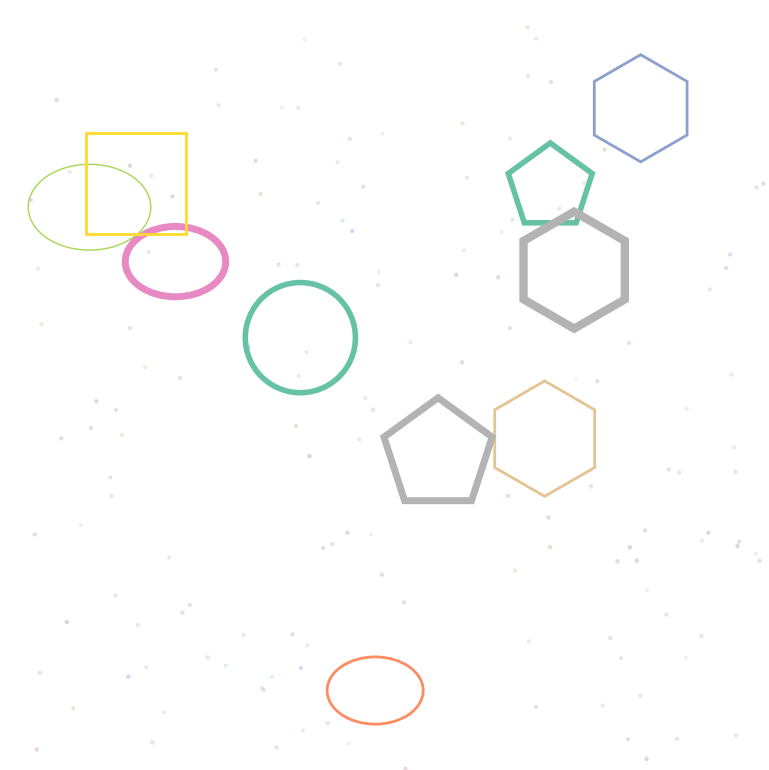[{"shape": "pentagon", "thickness": 2, "radius": 0.29, "center": [0.715, 0.757]}, {"shape": "circle", "thickness": 2, "radius": 0.36, "center": [0.39, 0.562]}, {"shape": "oval", "thickness": 1, "radius": 0.31, "center": [0.487, 0.103]}, {"shape": "hexagon", "thickness": 1, "radius": 0.35, "center": [0.832, 0.859]}, {"shape": "oval", "thickness": 2.5, "radius": 0.33, "center": [0.228, 0.66]}, {"shape": "oval", "thickness": 0.5, "radius": 0.4, "center": [0.116, 0.731]}, {"shape": "square", "thickness": 1, "radius": 0.33, "center": [0.177, 0.762]}, {"shape": "hexagon", "thickness": 1, "radius": 0.37, "center": [0.707, 0.43]}, {"shape": "pentagon", "thickness": 2.5, "radius": 0.37, "center": [0.569, 0.41]}, {"shape": "hexagon", "thickness": 3, "radius": 0.38, "center": [0.746, 0.649]}]